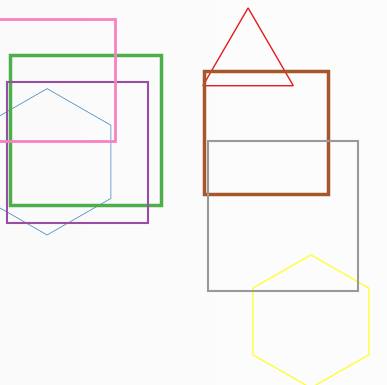[{"shape": "triangle", "thickness": 1, "radius": 0.67, "center": [0.64, 0.845]}, {"shape": "hexagon", "thickness": 0.5, "radius": 0.95, "center": [0.122, 0.58]}, {"shape": "square", "thickness": 2.5, "radius": 0.98, "center": [0.22, 0.662]}, {"shape": "square", "thickness": 1.5, "radius": 0.91, "center": [0.201, 0.604]}, {"shape": "hexagon", "thickness": 1, "radius": 0.86, "center": [0.802, 0.165]}, {"shape": "square", "thickness": 2.5, "radius": 0.8, "center": [0.687, 0.657]}, {"shape": "square", "thickness": 2, "radius": 0.79, "center": [0.138, 0.793]}, {"shape": "square", "thickness": 1.5, "radius": 0.97, "center": [0.73, 0.439]}]